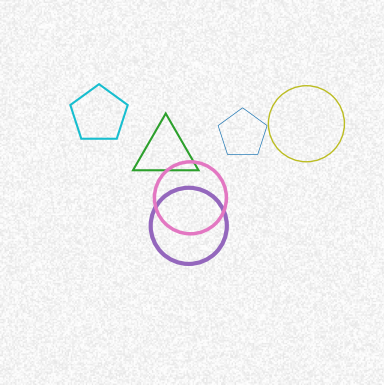[{"shape": "pentagon", "thickness": 0.5, "radius": 0.33, "center": [0.63, 0.653]}, {"shape": "triangle", "thickness": 1.5, "radius": 0.49, "center": [0.431, 0.607]}, {"shape": "circle", "thickness": 3, "radius": 0.49, "center": [0.49, 0.413]}, {"shape": "circle", "thickness": 2.5, "radius": 0.47, "center": [0.495, 0.486]}, {"shape": "circle", "thickness": 1, "radius": 0.49, "center": [0.796, 0.679]}, {"shape": "pentagon", "thickness": 1.5, "radius": 0.39, "center": [0.257, 0.703]}]